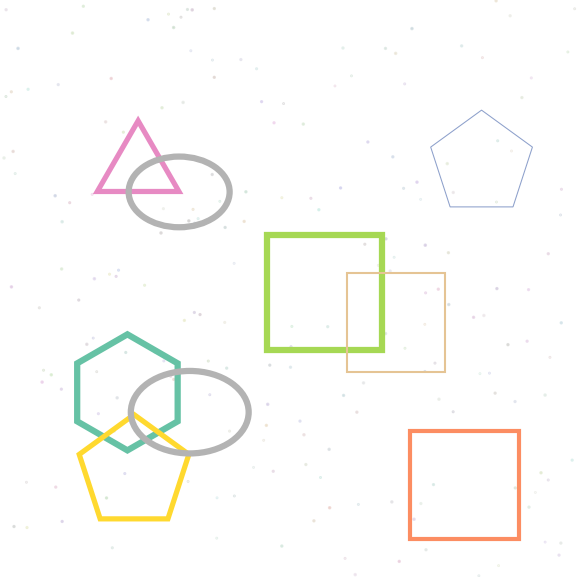[{"shape": "hexagon", "thickness": 3, "radius": 0.5, "center": [0.221, 0.32]}, {"shape": "square", "thickness": 2, "radius": 0.47, "center": [0.804, 0.159]}, {"shape": "pentagon", "thickness": 0.5, "radius": 0.46, "center": [0.834, 0.716]}, {"shape": "triangle", "thickness": 2.5, "radius": 0.41, "center": [0.239, 0.708]}, {"shape": "square", "thickness": 3, "radius": 0.5, "center": [0.562, 0.493]}, {"shape": "pentagon", "thickness": 2.5, "radius": 0.5, "center": [0.232, 0.181]}, {"shape": "square", "thickness": 1, "radius": 0.43, "center": [0.685, 0.441]}, {"shape": "oval", "thickness": 3, "radius": 0.51, "center": [0.329, 0.285]}, {"shape": "oval", "thickness": 3, "radius": 0.44, "center": [0.31, 0.667]}]